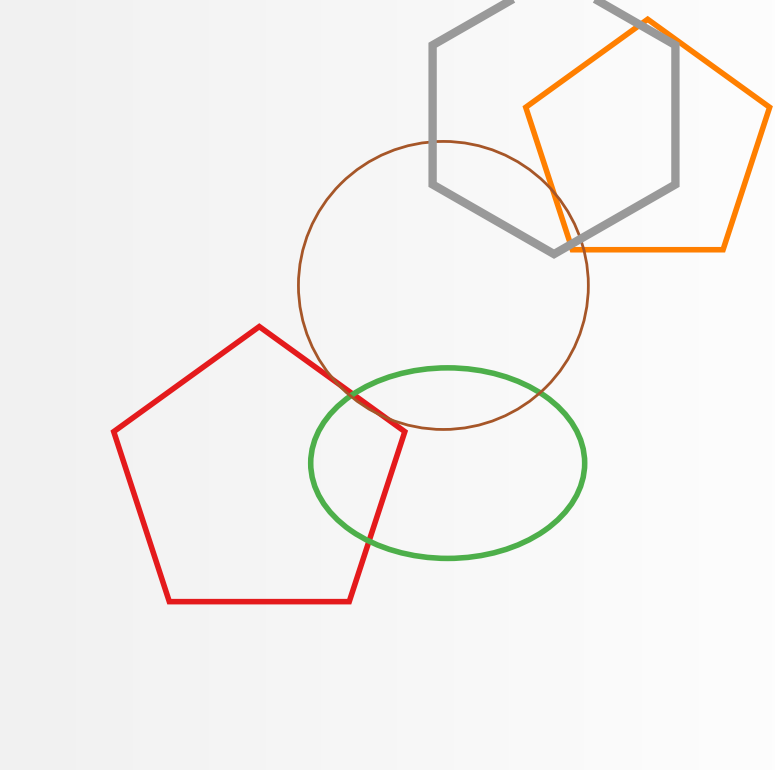[{"shape": "pentagon", "thickness": 2, "radius": 0.99, "center": [0.335, 0.378]}, {"shape": "oval", "thickness": 2, "radius": 0.88, "center": [0.578, 0.399]}, {"shape": "pentagon", "thickness": 2, "radius": 0.83, "center": [0.836, 0.81]}, {"shape": "circle", "thickness": 1, "radius": 0.94, "center": [0.572, 0.629]}, {"shape": "hexagon", "thickness": 3, "radius": 0.9, "center": [0.715, 0.851]}]